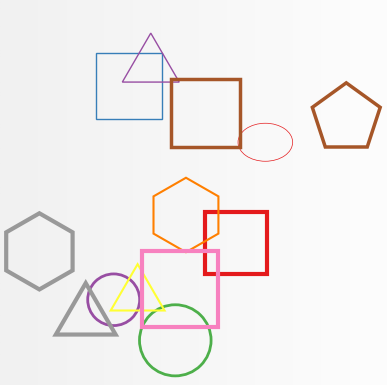[{"shape": "square", "thickness": 3, "radius": 0.4, "center": [0.608, 0.369]}, {"shape": "oval", "thickness": 0.5, "radius": 0.35, "center": [0.685, 0.631]}, {"shape": "square", "thickness": 1, "radius": 0.43, "center": [0.333, 0.776]}, {"shape": "circle", "thickness": 2, "radius": 0.46, "center": [0.452, 0.116]}, {"shape": "triangle", "thickness": 1, "radius": 0.42, "center": [0.389, 0.829]}, {"shape": "circle", "thickness": 2, "radius": 0.34, "center": [0.293, 0.221]}, {"shape": "hexagon", "thickness": 1.5, "radius": 0.48, "center": [0.48, 0.442]}, {"shape": "triangle", "thickness": 1.5, "radius": 0.4, "center": [0.355, 0.234]}, {"shape": "square", "thickness": 2.5, "radius": 0.44, "center": [0.53, 0.707]}, {"shape": "pentagon", "thickness": 2.5, "radius": 0.46, "center": [0.894, 0.693]}, {"shape": "square", "thickness": 3, "radius": 0.49, "center": [0.464, 0.249]}, {"shape": "hexagon", "thickness": 3, "radius": 0.49, "center": [0.102, 0.347]}, {"shape": "triangle", "thickness": 3, "radius": 0.45, "center": [0.221, 0.176]}]